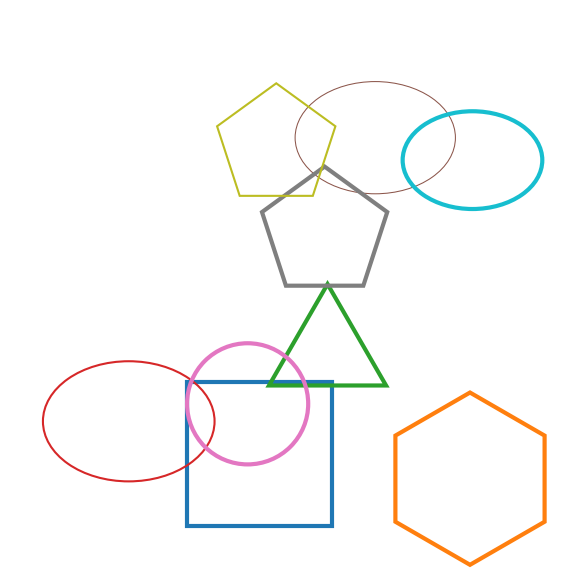[{"shape": "square", "thickness": 2, "radius": 0.62, "center": [0.449, 0.213]}, {"shape": "hexagon", "thickness": 2, "radius": 0.75, "center": [0.814, 0.17]}, {"shape": "triangle", "thickness": 2, "radius": 0.59, "center": [0.567, 0.39]}, {"shape": "oval", "thickness": 1, "radius": 0.74, "center": [0.223, 0.27]}, {"shape": "oval", "thickness": 0.5, "radius": 0.69, "center": [0.65, 0.761]}, {"shape": "circle", "thickness": 2, "radius": 0.52, "center": [0.429, 0.3]}, {"shape": "pentagon", "thickness": 2, "radius": 0.57, "center": [0.562, 0.597]}, {"shape": "pentagon", "thickness": 1, "radius": 0.54, "center": [0.478, 0.747]}, {"shape": "oval", "thickness": 2, "radius": 0.6, "center": [0.818, 0.722]}]